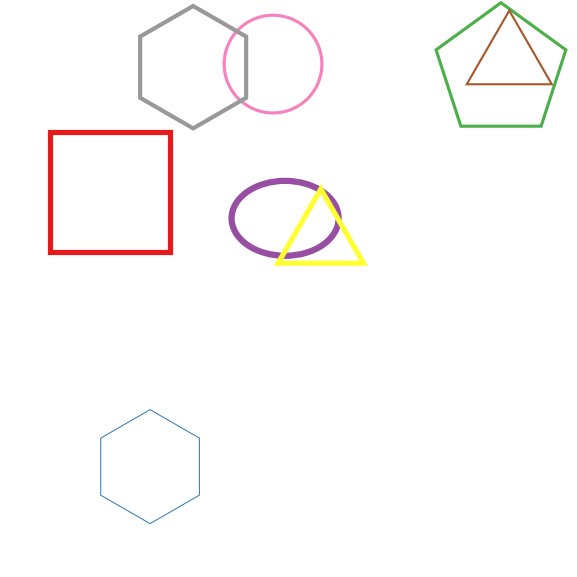[{"shape": "square", "thickness": 2.5, "radius": 0.52, "center": [0.191, 0.667]}, {"shape": "hexagon", "thickness": 0.5, "radius": 0.49, "center": [0.26, 0.191]}, {"shape": "pentagon", "thickness": 1.5, "radius": 0.59, "center": [0.867, 0.876]}, {"shape": "oval", "thickness": 3, "radius": 0.46, "center": [0.494, 0.621]}, {"shape": "triangle", "thickness": 2.5, "radius": 0.43, "center": [0.556, 0.586]}, {"shape": "triangle", "thickness": 1, "radius": 0.43, "center": [0.882, 0.896]}, {"shape": "circle", "thickness": 1.5, "radius": 0.42, "center": [0.473, 0.888]}, {"shape": "hexagon", "thickness": 2, "radius": 0.53, "center": [0.334, 0.883]}]